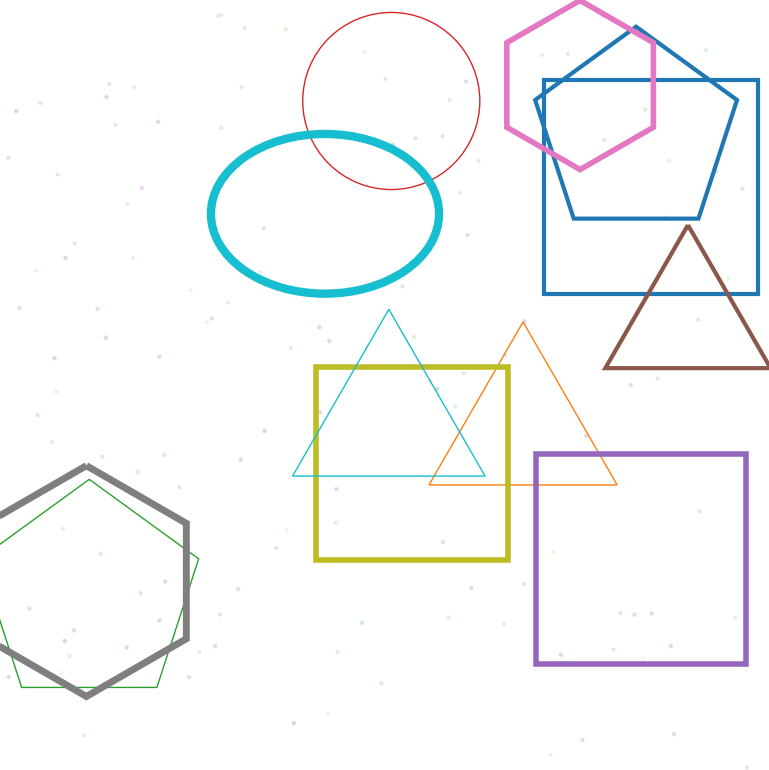[{"shape": "square", "thickness": 1.5, "radius": 0.7, "center": [0.846, 0.757]}, {"shape": "pentagon", "thickness": 1.5, "radius": 0.69, "center": [0.826, 0.828]}, {"shape": "triangle", "thickness": 0.5, "radius": 0.71, "center": [0.679, 0.441]}, {"shape": "pentagon", "thickness": 0.5, "radius": 0.75, "center": [0.116, 0.228]}, {"shape": "circle", "thickness": 0.5, "radius": 0.57, "center": [0.508, 0.869]}, {"shape": "square", "thickness": 2, "radius": 0.68, "center": [0.832, 0.274]}, {"shape": "triangle", "thickness": 1.5, "radius": 0.62, "center": [0.893, 0.584]}, {"shape": "hexagon", "thickness": 2, "radius": 0.55, "center": [0.753, 0.89]}, {"shape": "hexagon", "thickness": 2.5, "radius": 0.75, "center": [0.112, 0.245]}, {"shape": "square", "thickness": 2, "radius": 0.63, "center": [0.535, 0.398]}, {"shape": "triangle", "thickness": 0.5, "radius": 0.72, "center": [0.505, 0.454]}, {"shape": "oval", "thickness": 3, "radius": 0.74, "center": [0.422, 0.722]}]